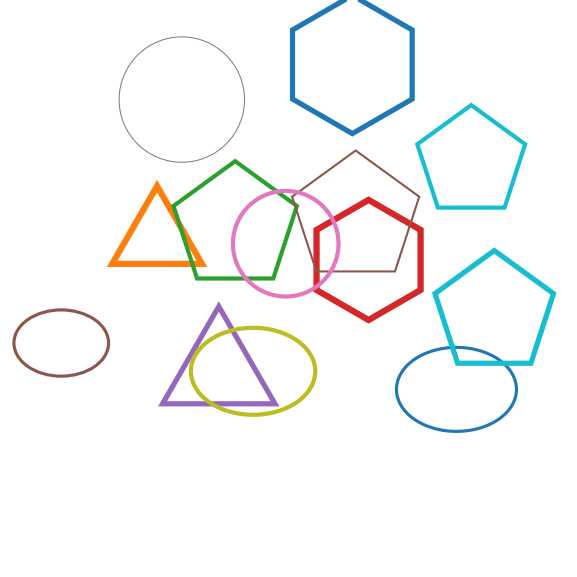[{"shape": "oval", "thickness": 1.5, "radius": 0.52, "center": [0.79, 0.325]}, {"shape": "hexagon", "thickness": 2.5, "radius": 0.6, "center": [0.61, 0.887]}, {"shape": "triangle", "thickness": 3, "radius": 0.45, "center": [0.272, 0.587]}, {"shape": "pentagon", "thickness": 2, "radius": 0.56, "center": [0.407, 0.608]}, {"shape": "hexagon", "thickness": 3, "radius": 0.52, "center": [0.638, 0.549]}, {"shape": "triangle", "thickness": 2.5, "radius": 0.56, "center": [0.379, 0.356]}, {"shape": "pentagon", "thickness": 1, "radius": 0.58, "center": [0.616, 0.623]}, {"shape": "oval", "thickness": 1.5, "radius": 0.41, "center": [0.106, 0.405]}, {"shape": "circle", "thickness": 2, "radius": 0.46, "center": [0.495, 0.577]}, {"shape": "circle", "thickness": 0.5, "radius": 0.54, "center": [0.315, 0.827]}, {"shape": "oval", "thickness": 2, "radius": 0.54, "center": [0.438, 0.356]}, {"shape": "pentagon", "thickness": 2, "radius": 0.49, "center": [0.816, 0.719]}, {"shape": "pentagon", "thickness": 2.5, "radius": 0.54, "center": [0.856, 0.457]}]